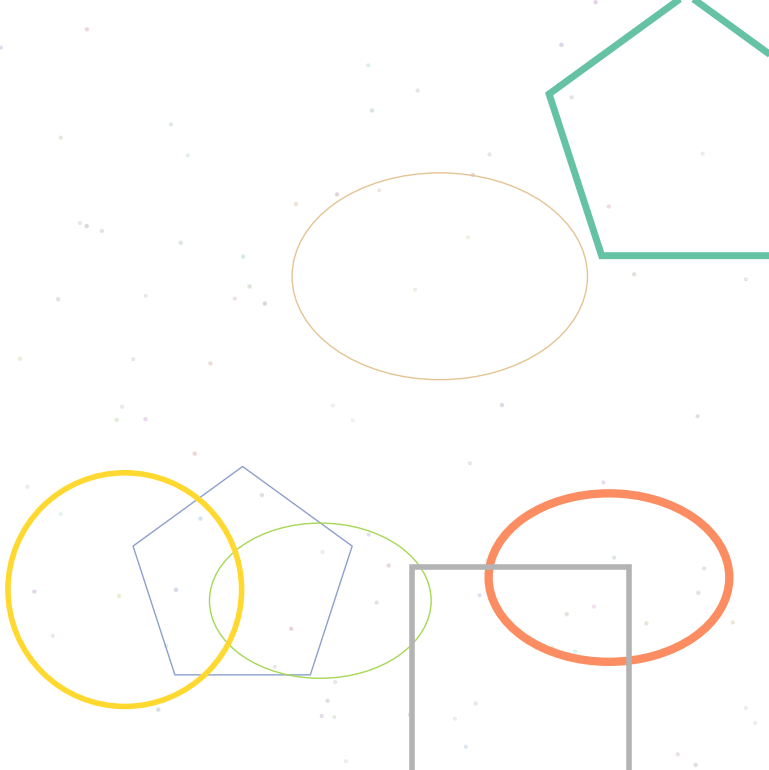[{"shape": "pentagon", "thickness": 2.5, "radius": 0.94, "center": [0.892, 0.82]}, {"shape": "oval", "thickness": 3, "radius": 0.78, "center": [0.791, 0.25]}, {"shape": "pentagon", "thickness": 0.5, "radius": 0.75, "center": [0.315, 0.245]}, {"shape": "oval", "thickness": 0.5, "radius": 0.72, "center": [0.416, 0.22]}, {"shape": "circle", "thickness": 2, "radius": 0.76, "center": [0.162, 0.234]}, {"shape": "oval", "thickness": 0.5, "radius": 0.96, "center": [0.571, 0.641]}, {"shape": "square", "thickness": 2, "radius": 0.7, "center": [0.675, 0.123]}]